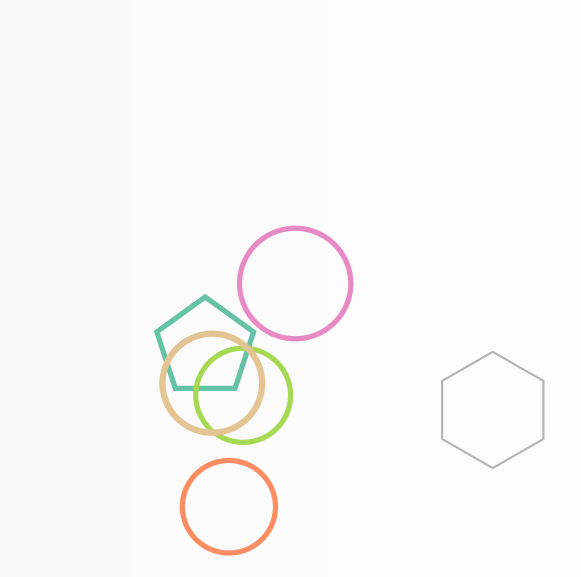[{"shape": "pentagon", "thickness": 2.5, "radius": 0.44, "center": [0.353, 0.397]}, {"shape": "circle", "thickness": 2.5, "radius": 0.4, "center": [0.394, 0.122]}, {"shape": "circle", "thickness": 2.5, "radius": 0.48, "center": [0.508, 0.508]}, {"shape": "circle", "thickness": 2.5, "radius": 0.41, "center": [0.418, 0.315]}, {"shape": "circle", "thickness": 3, "radius": 0.43, "center": [0.365, 0.336]}, {"shape": "hexagon", "thickness": 1, "radius": 0.5, "center": [0.848, 0.289]}]